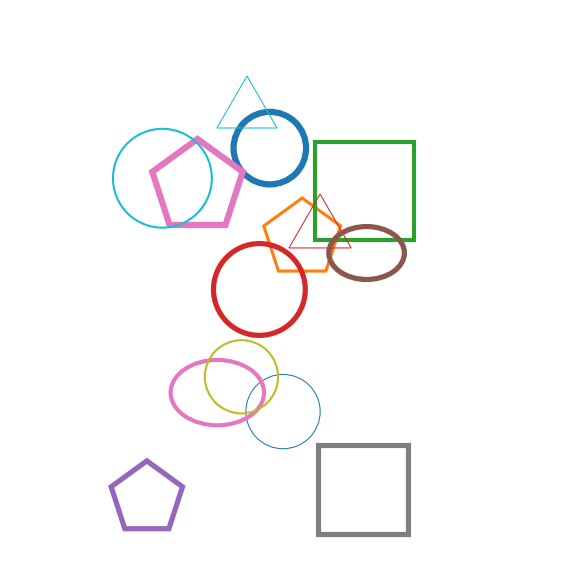[{"shape": "circle", "thickness": 0.5, "radius": 0.32, "center": [0.49, 0.286]}, {"shape": "circle", "thickness": 3, "radius": 0.31, "center": [0.467, 0.743]}, {"shape": "pentagon", "thickness": 1.5, "radius": 0.35, "center": [0.523, 0.586]}, {"shape": "square", "thickness": 2, "radius": 0.42, "center": [0.631, 0.668]}, {"shape": "circle", "thickness": 2.5, "radius": 0.4, "center": [0.449, 0.498]}, {"shape": "triangle", "thickness": 0.5, "radius": 0.31, "center": [0.554, 0.601]}, {"shape": "pentagon", "thickness": 2.5, "radius": 0.32, "center": [0.254, 0.136]}, {"shape": "oval", "thickness": 2.5, "radius": 0.33, "center": [0.635, 0.561]}, {"shape": "oval", "thickness": 2, "radius": 0.4, "center": [0.376, 0.319]}, {"shape": "pentagon", "thickness": 3, "radius": 0.41, "center": [0.342, 0.676]}, {"shape": "square", "thickness": 2.5, "radius": 0.39, "center": [0.629, 0.152]}, {"shape": "circle", "thickness": 1, "radius": 0.32, "center": [0.418, 0.347]}, {"shape": "triangle", "thickness": 0.5, "radius": 0.3, "center": [0.428, 0.808]}, {"shape": "circle", "thickness": 1, "radius": 0.43, "center": [0.281, 0.69]}]